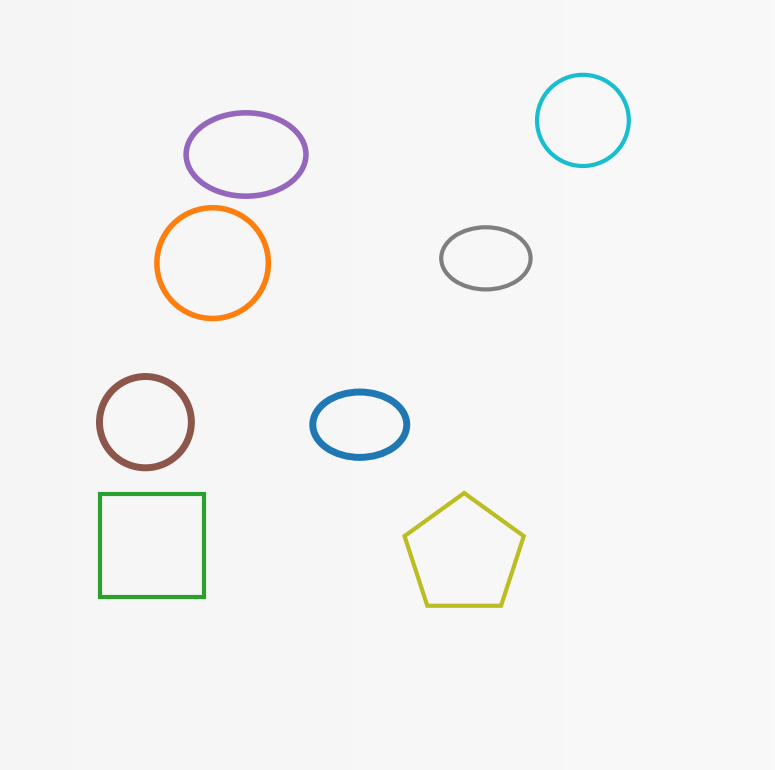[{"shape": "oval", "thickness": 2.5, "radius": 0.3, "center": [0.464, 0.448]}, {"shape": "circle", "thickness": 2, "radius": 0.36, "center": [0.274, 0.658]}, {"shape": "square", "thickness": 1.5, "radius": 0.33, "center": [0.197, 0.292]}, {"shape": "oval", "thickness": 2, "radius": 0.39, "center": [0.317, 0.799]}, {"shape": "circle", "thickness": 2.5, "radius": 0.3, "center": [0.188, 0.452]}, {"shape": "oval", "thickness": 1.5, "radius": 0.29, "center": [0.627, 0.664]}, {"shape": "pentagon", "thickness": 1.5, "radius": 0.4, "center": [0.599, 0.279]}, {"shape": "circle", "thickness": 1.5, "radius": 0.3, "center": [0.752, 0.844]}]